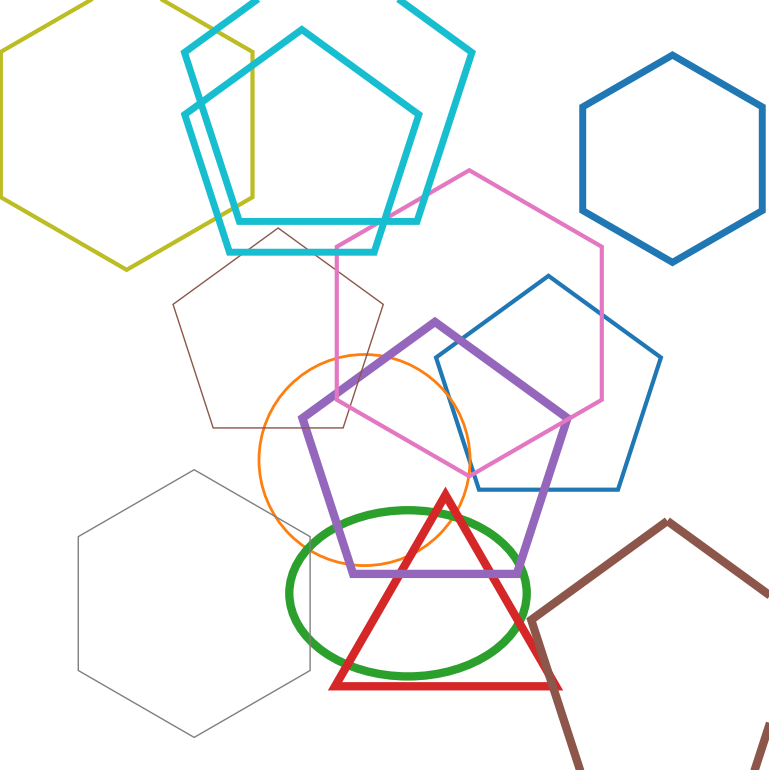[{"shape": "hexagon", "thickness": 2.5, "radius": 0.67, "center": [0.873, 0.794]}, {"shape": "pentagon", "thickness": 1.5, "radius": 0.77, "center": [0.712, 0.488]}, {"shape": "circle", "thickness": 1, "radius": 0.69, "center": [0.473, 0.403]}, {"shape": "oval", "thickness": 3, "radius": 0.77, "center": [0.53, 0.229]}, {"shape": "triangle", "thickness": 3, "radius": 0.83, "center": [0.579, 0.192]}, {"shape": "pentagon", "thickness": 3, "radius": 0.9, "center": [0.565, 0.401]}, {"shape": "pentagon", "thickness": 0.5, "radius": 0.72, "center": [0.361, 0.56]}, {"shape": "pentagon", "thickness": 3, "radius": 0.93, "center": [0.867, 0.138]}, {"shape": "hexagon", "thickness": 1.5, "radius": 0.99, "center": [0.609, 0.58]}, {"shape": "hexagon", "thickness": 0.5, "radius": 0.87, "center": [0.252, 0.216]}, {"shape": "hexagon", "thickness": 1.5, "radius": 0.94, "center": [0.165, 0.838]}, {"shape": "pentagon", "thickness": 2.5, "radius": 0.8, "center": [0.392, 0.802]}, {"shape": "pentagon", "thickness": 2.5, "radius": 0.98, "center": [0.426, 0.871]}]